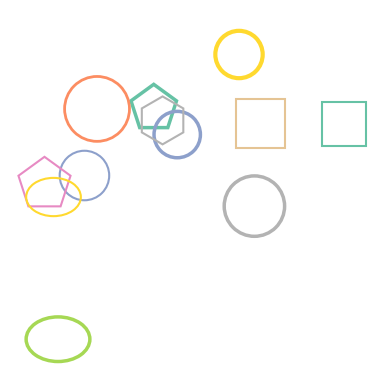[{"shape": "square", "thickness": 1.5, "radius": 0.29, "center": [0.893, 0.679]}, {"shape": "pentagon", "thickness": 2.5, "radius": 0.31, "center": [0.399, 0.719]}, {"shape": "circle", "thickness": 2, "radius": 0.42, "center": [0.252, 0.717]}, {"shape": "circle", "thickness": 2.5, "radius": 0.3, "center": [0.46, 0.65]}, {"shape": "circle", "thickness": 1.5, "radius": 0.32, "center": [0.219, 0.544]}, {"shape": "pentagon", "thickness": 1.5, "radius": 0.36, "center": [0.116, 0.522]}, {"shape": "oval", "thickness": 2.5, "radius": 0.41, "center": [0.151, 0.119]}, {"shape": "circle", "thickness": 3, "radius": 0.31, "center": [0.621, 0.858]}, {"shape": "oval", "thickness": 1.5, "radius": 0.36, "center": [0.139, 0.488]}, {"shape": "square", "thickness": 1.5, "radius": 0.32, "center": [0.676, 0.679]}, {"shape": "circle", "thickness": 2.5, "radius": 0.39, "center": [0.661, 0.465]}, {"shape": "hexagon", "thickness": 1.5, "radius": 0.31, "center": [0.422, 0.687]}]